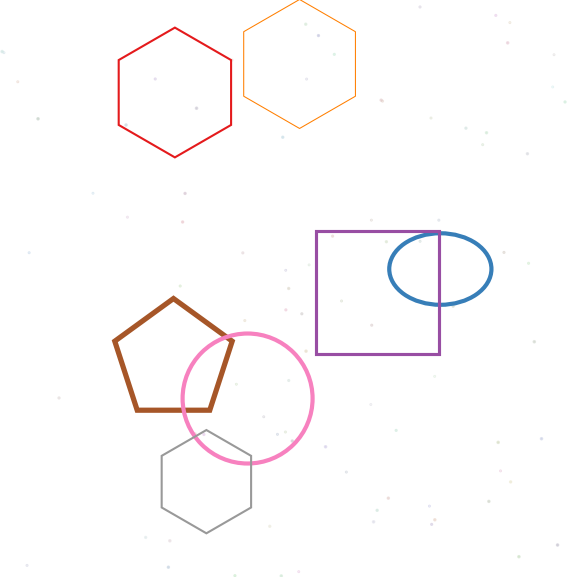[{"shape": "hexagon", "thickness": 1, "radius": 0.56, "center": [0.303, 0.839]}, {"shape": "oval", "thickness": 2, "radius": 0.44, "center": [0.762, 0.533]}, {"shape": "square", "thickness": 1.5, "radius": 0.53, "center": [0.653, 0.492]}, {"shape": "hexagon", "thickness": 0.5, "radius": 0.56, "center": [0.519, 0.888]}, {"shape": "pentagon", "thickness": 2.5, "radius": 0.53, "center": [0.3, 0.375]}, {"shape": "circle", "thickness": 2, "radius": 0.56, "center": [0.429, 0.309]}, {"shape": "hexagon", "thickness": 1, "radius": 0.45, "center": [0.357, 0.165]}]